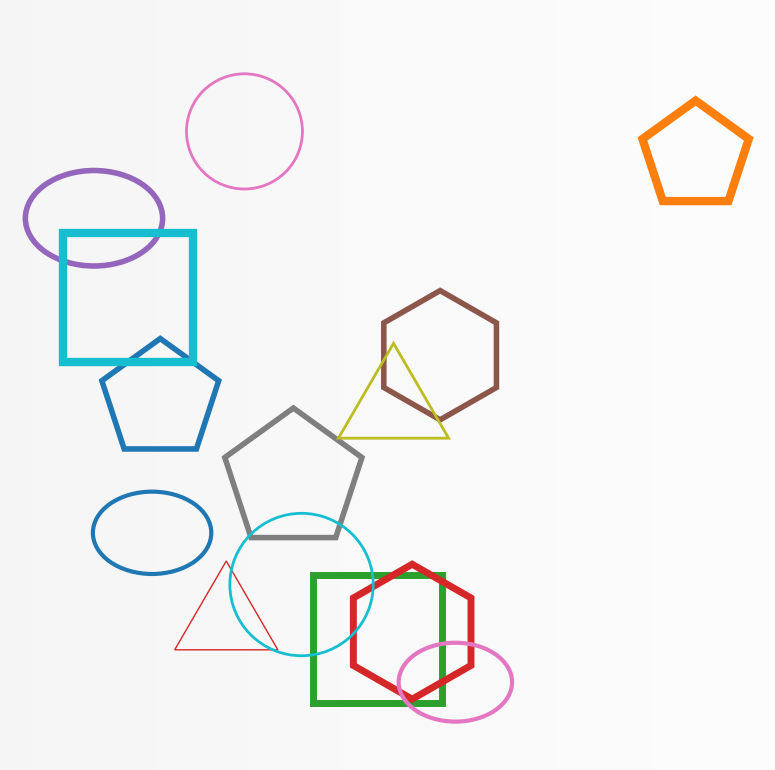[{"shape": "pentagon", "thickness": 2, "radius": 0.4, "center": [0.207, 0.481]}, {"shape": "oval", "thickness": 1.5, "radius": 0.38, "center": [0.196, 0.308]}, {"shape": "pentagon", "thickness": 3, "radius": 0.36, "center": [0.898, 0.797]}, {"shape": "square", "thickness": 2.5, "radius": 0.42, "center": [0.487, 0.17]}, {"shape": "triangle", "thickness": 0.5, "radius": 0.38, "center": [0.292, 0.195]}, {"shape": "hexagon", "thickness": 2.5, "radius": 0.44, "center": [0.532, 0.18]}, {"shape": "oval", "thickness": 2, "radius": 0.44, "center": [0.121, 0.717]}, {"shape": "hexagon", "thickness": 2, "radius": 0.42, "center": [0.568, 0.539]}, {"shape": "circle", "thickness": 1, "radius": 0.37, "center": [0.315, 0.829]}, {"shape": "oval", "thickness": 1.5, "radius": 0.37, "center": [0.588, 0.114]}, {"shape": "pentagon", "thickness": 2, "radius": 0.47, "center": [0.379, 0.377]}, {"shape": "triangle", "thickness": 1, "radius": 0.41, "center": [0.508, 0.472]}, {"shape": "square", "thickness": 3, "radius": 0.42, "center": [0.165, 0.614]}, {"shape": "circle", "thickness": 1, "radius": 0.46, "center": [0.389, 0.241]}]